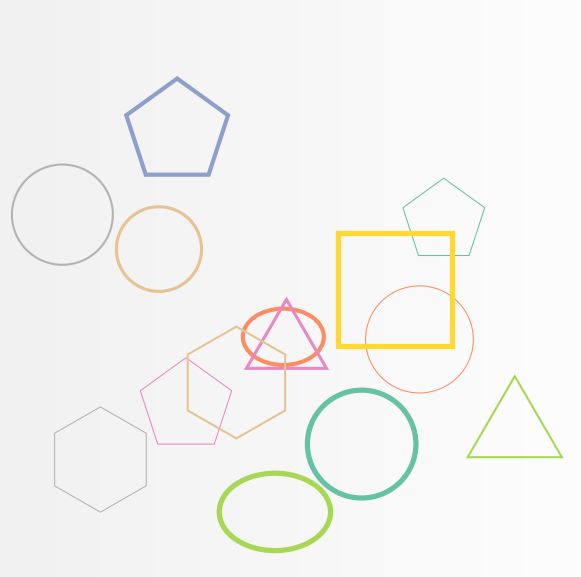[{"shape": "circle", "thickness": 2.5, "radius": 0.47, "center": [0.622, 0.23]}, {"shape": "pentagon", "thickness": 0.5, "radius": 0.37, "center": [0.764, 0.617]}, {"shape": "circle", "thickness": 0.5, "radius": 0.46, "center": [0.722, 0.411]}, {"shape": "oval", "thickness": 2, "radius": 0.35, "center": [0.487, 0.416]}, {"shape": "pentagon", "thickness": 2, "radius": 0.46, "center": [0.305, 0.771]}, {"shape": "pentagon", "thickness": 0.5, "radius": 0.41, "center": [0.32, 0.297]}, {"shape": "triangle", "thickness": 1.5, "radius": 0.4, "center": [0.493, 0.401]}, {"shape": "triangle", "thickness": 1, "radius": 0.47, "center": [0.886, 0.254]}, {"shape": "oval", "thickness": 2.5, "radius": 0.48, "center": [0.473, 0.113]}, {"shape": "square", "thickness": 2.5, "radius": 0.49, "center": [0.679, 0.497]}, {"shape": "hexagon", "thickness": 1, "radius": 0.48, "center": [0.407, 0.337]}, {"shape": "circle", "thickness": 1.5, "radius": 0.37, "center": [0.273, 0.568]}, {"shape": "hexagon", "thickness": 0.5, "radius": 0.46, "center": [0.173, 0.203]}, {"shape": "circle", "thickness": 1, "radius": 0.43, "center": [0.107, 0.627]}]